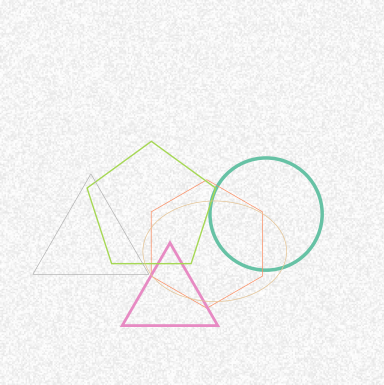[{"shape": "circle", "thickness": 2.5, "radius": 0.73, "center": [0.691, 0.444]}, {"shape": "hexagon", "thickness": 0.5, "radius": 0.83, "center": [0.537, 0.366]}, {"shape": "triangle", "thickness": 2, "radius": 0.72, "center": [0.442, 0.226]}, {"shape": "pentagon", "thickness": 1, "radius": 0.88, "center": [0.393, 0.457]}, {"shape": "oval", "thickness": 0.5, "radius": 0.93, "center": [0.558, 0.347]}, {"shape": "triangle", "thickness": 0.5, "radius": 0.87, "center": [0.236, 0.374]}]